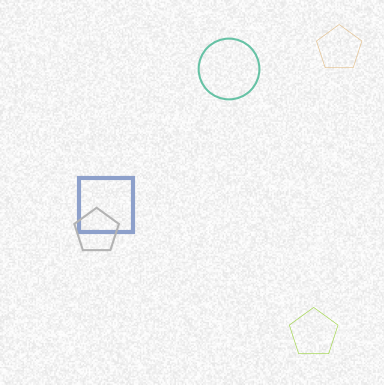[{"shape": "circle", "thickness": 1.5, "radius": 0.39, "center": [0.595, 0.821]}, {"shape": "square", "thickness": 3, "radius": 0.35, "center": [0.275, 0.467]}, {"shape": "pentagon", "thickness": 0.5, "radius": 0.33, "center": [0.815, 0.135]}, {"shape": "pentagon", "thickness": 0.5, "radius": 0.31, "center": [0.881, 0.874]}, {"shape": "pentagon", "thickness": 1.5, "radius": 0.3, "center": [0.251, 0.4]}]